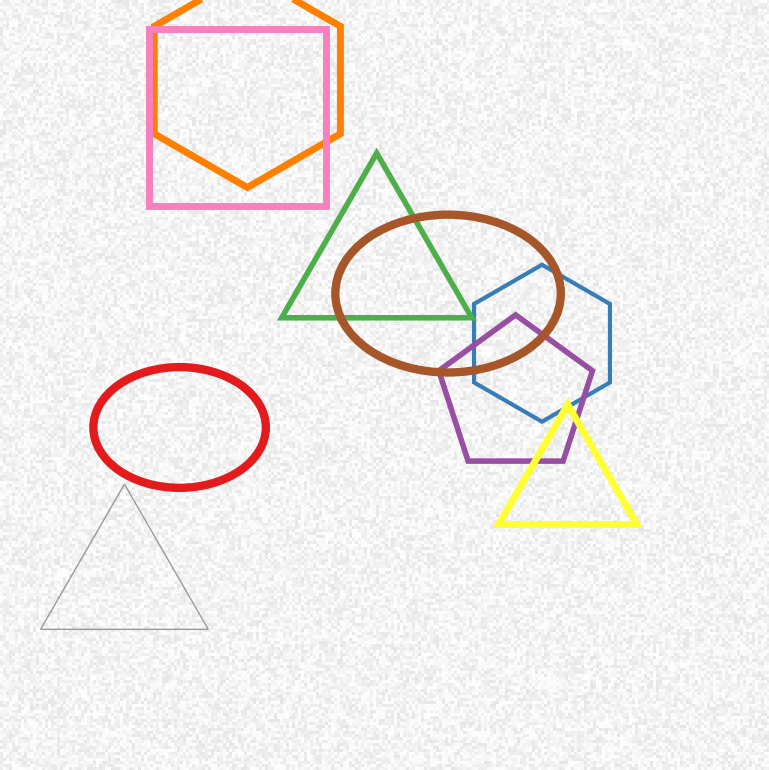[{"shape": "oval", "thickness": 3, "radius": 0.56, "center": [0.233, 0.445]}, {"shape": "hexagon", "thickness": 1.5, "radius": 0.51, "center": [0.704, 0.554]}, {"shape": "triangle", "thickness": 2, "radius": 0.71, "center": [0.489, 0.659]}, {"shape": "pentagon", "thickness": 2, "radius": 0.52, "center": [0.67, 0.486]}, {"shape": "hexagon", "thickness": 2.5, "radius": 0.7, "center": [0.321, 0.896]}, {"shape": "triangle", "thickness": 2.5, "radius": 0.52, "center": [0.737, 0.371]}, {"shape": "oval", "thickness": 3, "radius": 0.73, "center": [0.582, 0.619]}, {"shape": "square", "thickness": 2.5, "radius": 0.57, "center": [0.309, 0.847]}, {"shape": "triangle", "thickness": 0.5, "radius": 0.63, "center": [0.162, 0.246]}]